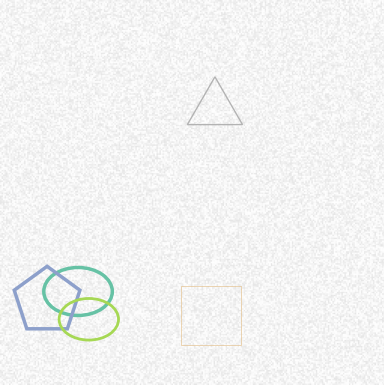[{"shape": "oval", "thickness": 2.5, "radius": 0.45, "center": [0.203, 0.243]}, {"shape": "pentagon", "thickness": 2.5, "radius": 0.45, "center": [0.122, 0.219]}, {"shape": "oval", "thickness": 2, "radius": 0.39, "center": [0.231, 0.171]}, {"shape": "square", "thickness": 0.5, "radius": 0.39, "center": [0.548, 0.18]}, {"shape": "triangle", "thickness": 1, "radius": 0.41, "center": [0.558, 0.718]}]